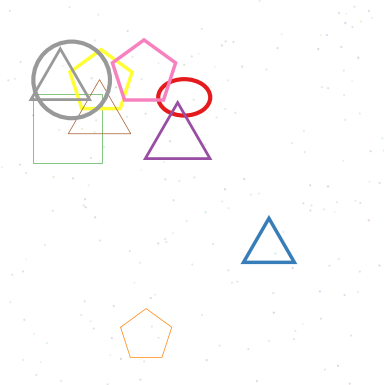[{"shape": "oval", "thickness": 3, "radius": 0.34, "center": [0.479, 0.747]}, {"shape": "triangle", "thickness": 2.5, "radius": 0.38, "center": [0.699, 0.357]}, {"shape": "square", "thickness": 0.5, "radius": 0.45, "center": [0.175, 0.667]}, {"shape": "triangle", "thickness": 2, "radius": 0.49, "center": [0.461, 0.637]}, {"shape": "pentagon", "thickness": 0.5, "radius": 0.35, "center": [0.38, 0.128]}, {"shape": "pentagon", "thickness": 2.5, "radius": 0.42, "center": [0.262, 0.786]}, {"shape": "triangle", "thickness": 0.5, "radius": 0.47, "center": [0.259, 0.699]}, {"shape": "pentagon", "thickness": 2.5, "radius": 0.43, "center": [0.374, 0.81]}, {"shape": "triangle", "thickness": 2, "radius": 0.44, "center": [0.157, 0.785]}, {"shape": "circle", "thickness": 3, "radius": 0.5, "center": [0.186, 0.792]}]